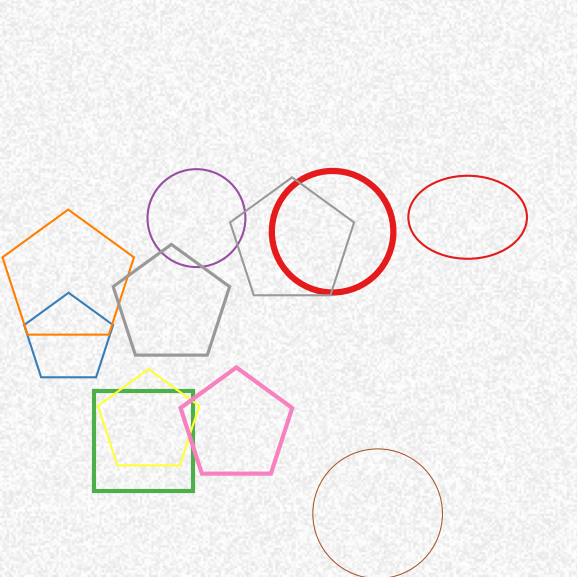[{"shape": "oval", "thickness": 1, "radius": 0.51, "center": [0.81, 0.623]}, {"shape": "circle", "thickness": 3, "radius": 0.53, "center": [0.576, 0.598]}, {"shape": "pentagon", "thickness": 1, "radius": 0.4, "center": [0.119, 0.411]}, {"shape": "square", "thickness": 2, "radius": 0.43, "center": [0.249, 0.235]}, {"shape": "circle", "thickness": 1, "radius": 0.42, "center": [0.34, 0.621]}, {"shape": "pentagon", "thickness": 1, "radius": 0.6, "center": [0.118, 0.517]}, {"shape": "pentagon", "thickness": 1, "radius": 0.46, "center": [0.257, 0.268]}, {"shape": "circle", "thickness": 0.5, "radius": 0.56, "center": [0.654, 0.11]}, {"shape": "pentagon", "thickness": 2, "radius": 0.51, "center": [0.409, 0.261]}, {"shape": "pentagon", "thickness": 1, "radius": 0.56, "center": [0.506, 0.579]}, {"shape": "pentagon", "thickness": 1.5, "radius": 0.53, "center": [0.297, 0.47]}]